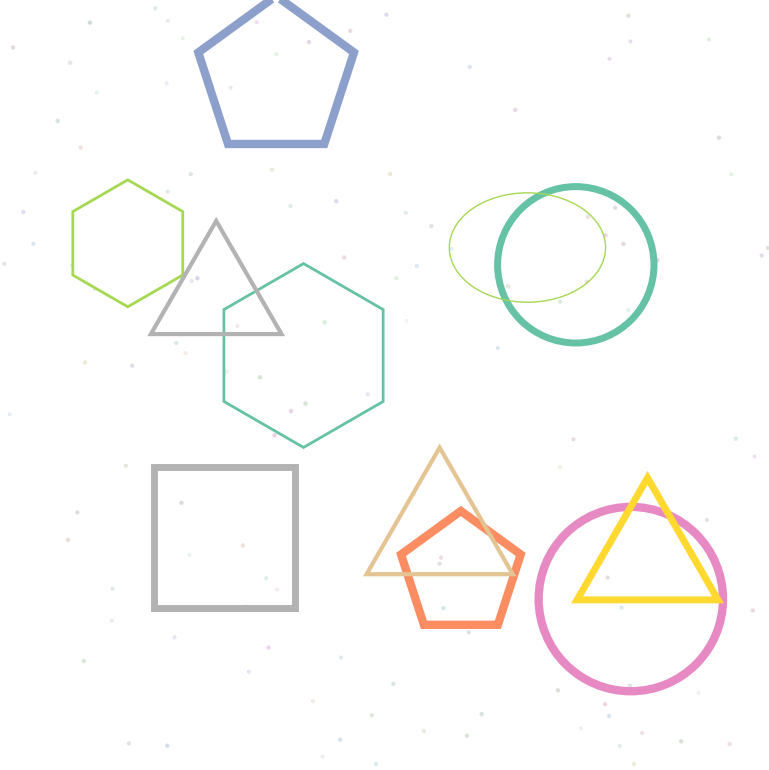[{"shape": "circle", "thickness": 2.5, "radius": 0.51, "center": [0.748, 0.656]}, {"shape": "hexagon", "thickness": 1, "radius": 0.6, "center": [0.394, 0.538]}, {"shape": "pentagon", "thickness": 3, "radius": 0.41, "center": [0.599, 0.255]}, {"shape": "pentagon", "thickness": 3, "radius": 0.53, "center": [0.359, 0.899]}, {"shape": "circle", "thickness": 3, "radius": 0.6, "center": [0.819, 0.222]}, {"shape": "hexagon", "thickness": 1, "radius": 0.41, "center": [0.166, 0.684]}, {"shape": "oval", "thickness": 0.5, "radius": 0.51, "center": [0.685, 0.679]}, {"shape": "triangle", "thickness": 2.5, "radius": 0.53, "center": [0.841, 0.274]}, {"shape": "triangle", "thickness": 1.5, "radius": 0.55, "center": [0.571, 0.309]}, {"shape": "triangle", "thickness": 1.5, "radius": 0.49, "center": [0.281, 0.615]}, {"shape": "square", "thickness": 2.5, "radius": 0.46, "center": [0.292, 0.302]}]